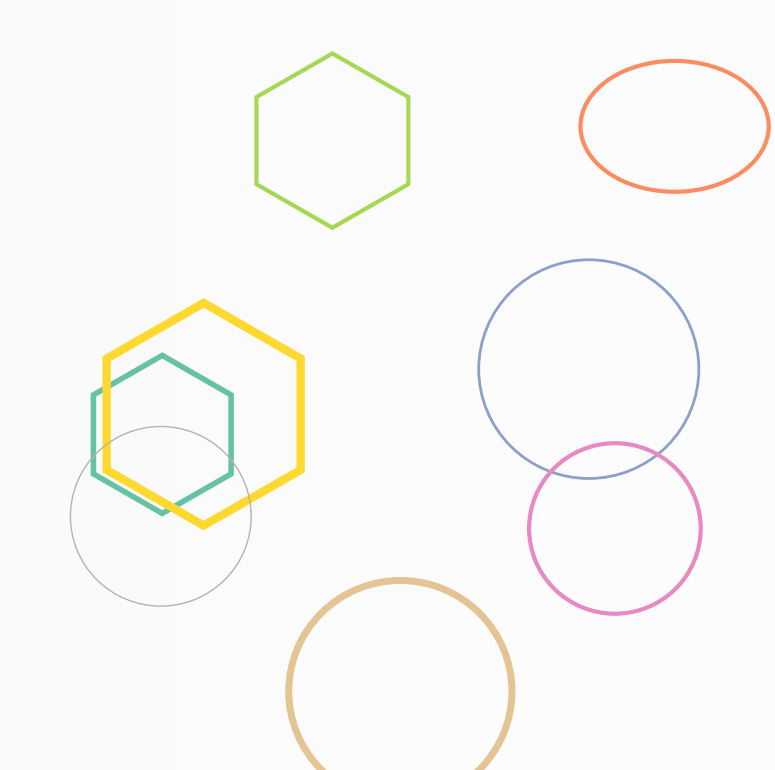[{"shape": "hexagon", "thickness": 2, "radius": 0.51, "center": [0.209, 0.436]}, {"shape": "oval", "thickness": 1.5, "radius": 0.61, "center": [0.87, 0.836]}, {"shape": "circle", "thickness": 1, "radius": 0.71, "center": [0.76, 0.521]}, {"shape": "circle", "thickness": 1.5, "radius": 0.55, "center": [0.793, 0.314]}, {"shape": "hexagon", "thickness": 1.5, "radius": 0.57, "center": [0.429, 0.817]}, {"shape": "hexagon", "thickness": 3, "radius": 0.72, "center": [0.263, 0.462]}, {"shape": "circle", "thickness": 2.5, "radius": 0.72, "center": [0.517, 0.102]}, {"shape": "circle", "thickness": 0.5, "radius": 0.58, "center": [0.207, 0.329]}]